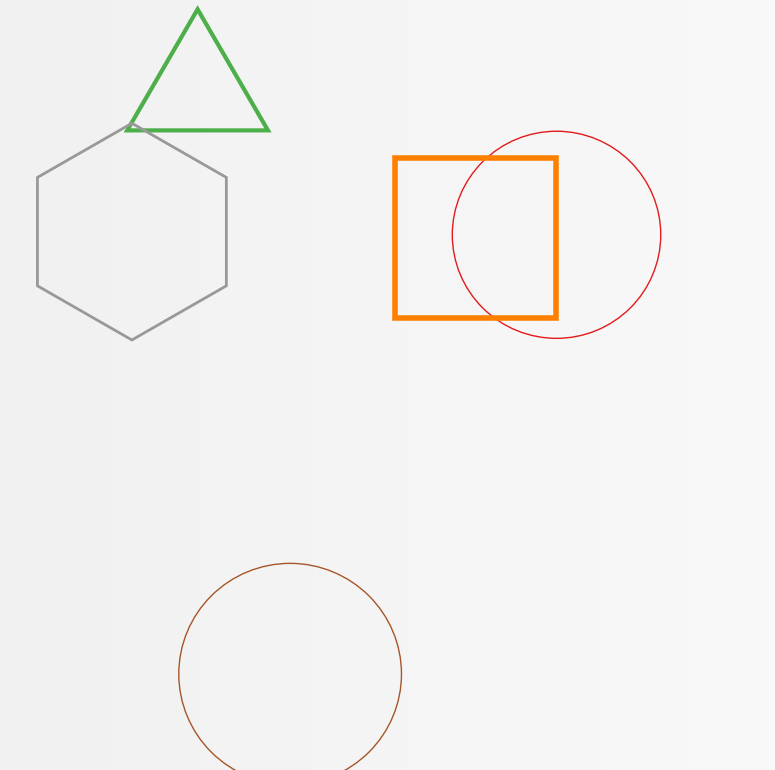[{"shape": "circle", "thickness": 0.5, "radius": 0.67, "center": [0.718, 0.695]}, {"shape": "triangle", "thickness": 1.5, "radius": 0.52, "center": [0.255, 0.883]}, {"shape": "square", "thickness": 2, "radius": 0.52, "center": [0.613, 0.691]}, {"shape": "circle", "thickness": 0.5, "radius": 0.72, "center": [0.374, 0.125]}, {"shape": "hexagon", "thickness": 1, "radius": 0.7, "center": [0.17, 0.699]}]